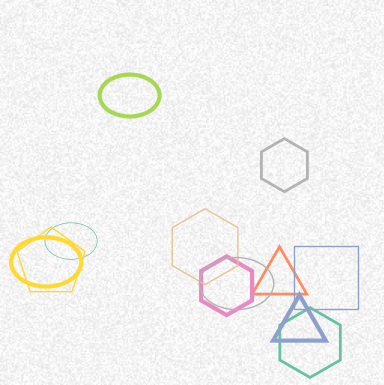[{"shape": "oval", "thickness": 0.5, "radius": 0.34, "center": [0.185, 0.374]}, {"shape": "hexagon", "thickness": 2, "radius": 0.45, "center": [0.805, 0.11]}, {"shape": "triangle", "thickness": 2, "radius": 0.41, "center": [0.726, 0.277]}, {"shape": "square", "thickness": 1, "radius": 0.41, "center": [0.847, 0.28]}, {"shape": "triangle", "thickness": 3, "radius": 0.4, "center": [0.778, 0.155]}, {"shape": "hexagon", "thickness": 3, "radius": 0.38, "center": [0.589, 0.258]}, {"shape": "oval", "thickness": 3, "radius": 0.39, "center": [0.337, 0.752]}, {"shape": "oval", "thickness": 3, "radius": 0.46, "center": [0.12, 0.32]}, {"shape": "pentagon", "thickness": 1, "radius": 0.46, "center": [0.133, 0.318]}, {"shape": "hexagon", "thickness": 1, "radius": 0.49, "center": [0.533, 0.359]}, {"shape": "oval", "thickness": 1, "radius": 0.48, "center": [0.614, 0.263]}, {"shape": "hexagon", "thickness": 2, "radius": 0.34, "center": [0.739, 0.571]}]